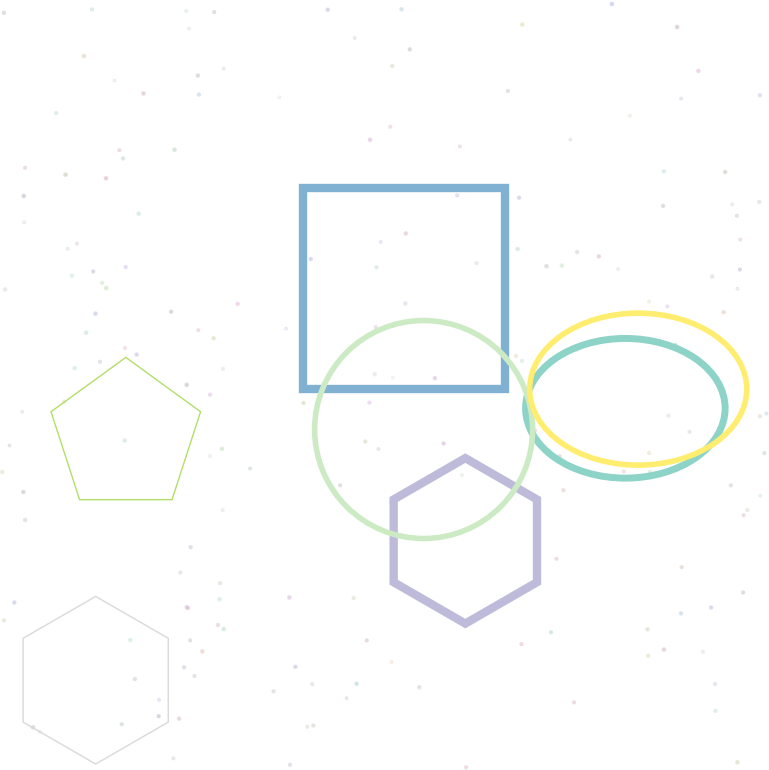[{"shape": "oval", "thickness": 2.5, "radius": 0.65, "center": [0.812, 0.47]}, {"shape": "hexagon", "thickness": 3, "radius": 0.54, "center": [0.604, 0.298]}, {"shape": "square", "thickness": 3, "radius": 0.65, "center": [0.525, 0.625]}, {"shape": "pentagon", "thickness": 0.5, "radius": 0.51, "center": [0.163, 0.434]}, {"shape": "hexagon", "thickness": 0.5, "radius": 0.54, "center": [0.124, 0.117]}, {"shape": "circle", "thickness": 2, "radius": 0.71, "center": [0.55, 0.442]}, {"shape": "oval", "thickness": 2, "radius": 0.7, "center": [0.829, 0.495]}]